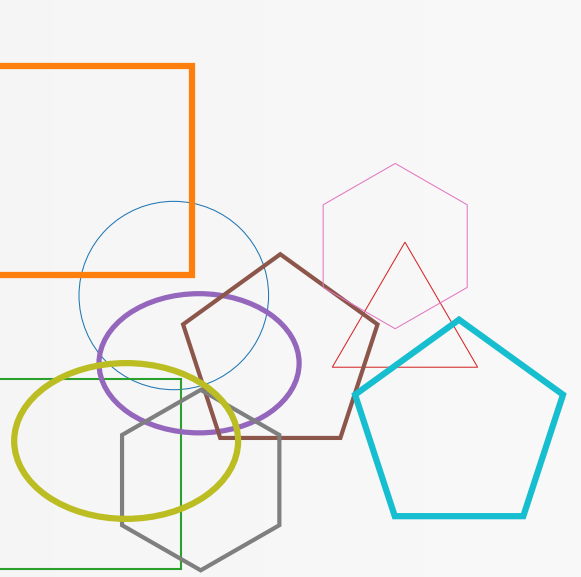[{"shape": "circle", "thickness": 0.5, "radius": 0.82, "center": [0.299, 0.487]}, {"shape": "square", "thickness": 3, "radius": 0.91, "center": [0.15, 0.705]}, {"shape": "square", "thickness": 1, "radius": 0.82, "center": [0.146, 0.179]}, {"shape": "triangle", "thickness": 0.5, "radius": 0.72, "center": [0.697, 0.435]}, {"shape": "oval", "thickness": 2.5, "radius": 0.86, "center": [0.342, 0.37]}, {"shape": "pentagon", "thickness": 2, "radius": 0.88, "center": [0.482, 0.383]}, {"shape": "hexagon", "thickness": 0.5, "radius": 0.72, "center": [0.68, 0.573]}, {"shape": "hexagon", "thickness": 2, "radius": 0.78, "center": [0.345, 0.168]}, {"shape": "oval", "thickness": 3, "radius": 0.96, "center": [0.217, 0.236]}, {"shape": "pentagon", "thickness": 3, "radius": 0.94, "center": [0.79, 0.258]}]